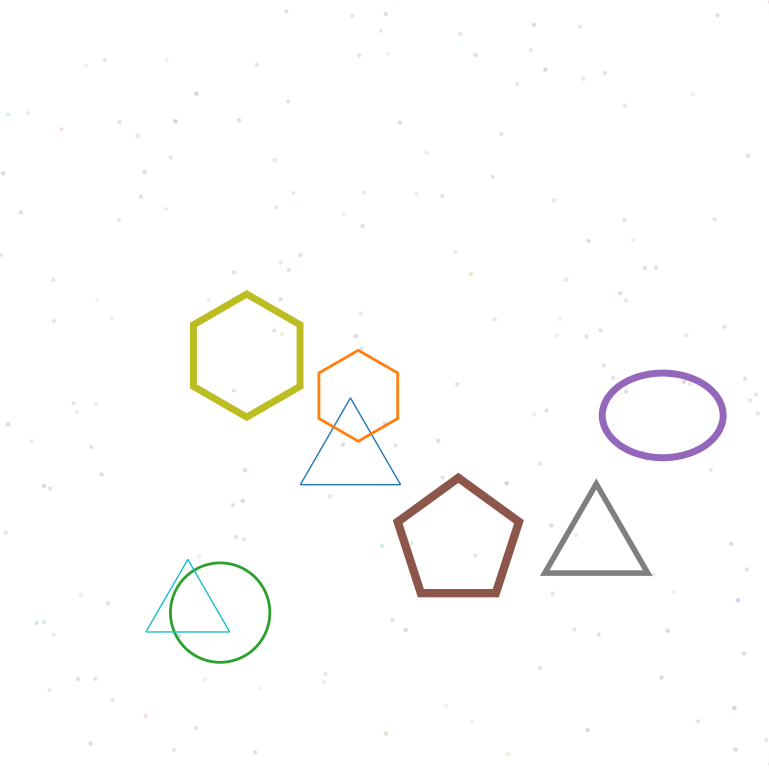[{"shape": "triangle", "thickness": 0.5, "radius": 0.38, "center": [0.455, 0.408]}, {"shape": "hexagon", "thickness": 1, "radius": 0.3, "center": [0.465, 0.486]}, {"shape": "circle", "thickness": 1, "radius": 0.32, "center": [0.286, 0.204]}, {"shape": "oval", "thickness": 2.5, "radius": 0.39, "center": [0.861, 0.461]}, {"shape": "pentagon", "thickness": 3, "radius": 0.41, "center": [0.595, 0.297]}, {"shape": "triangle", "thickness": 2, "radius": 0.39, "center": [0.774, 0.294]}, {"shape": "hexagon", "thickness": 2.5, "radius": 0.4, "center": [0.32, 0.538]}, {"shape": "triangle", "thickness": 0.5, "radius": 0.31, "center": [0.244, 0.211]}]